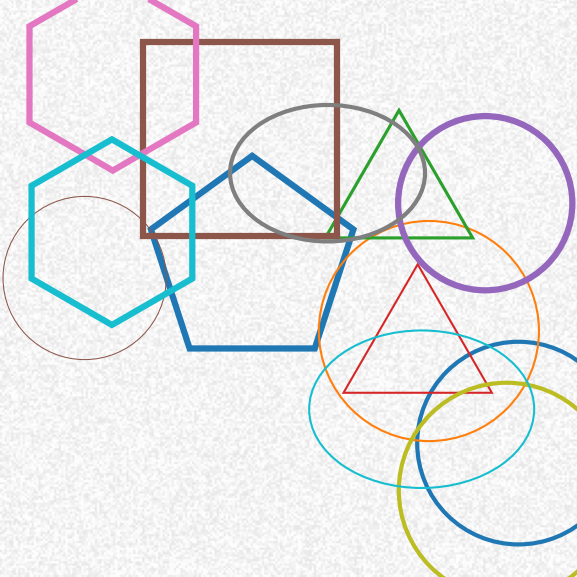[{"shape": "pentagon", "thickness": 3, "radius": 0.92, "center": [0.437, 0.545]}, {"shape": "circle", "thickness": 2, "radius": 0.88, "center": [0.898, 0.232]}, {"shape": "circle", "thickness": 1, "radius": 0.95, "center": [0.743, 0.426]}, {"shape": "triangle", "thickness": 1.5, "radius": 0.74, "center": [0.691, 0.661]}, {"shape": "triangle", "thickness": 1, "radius": 0.74, "center": [0.723, 0.393]}, {"shape": "circle", "thickness": 3, "radius": 0.75, "center": [0.84, 0.647]}, {"shape": "square", "thickness": 3, "radius": 0.84, "center": [0.416, 0.758]}, {"shape": "circle", "thickness": 0.5, "radius": 0.71, "center": [0.147, 0.518]}, {"shape": "hexagon", "thickness": 3, "radius": 0.83, "center": [0.195, 0.87]}, {"shape": "oval", "thickness": 2, "radius": 0.84, "center": [0.567, 0.699]}, {"shape": "circle", "thickness": 2, "radius": 0.93, "center": [0.877, 0.15]}, {"shape": "hexagon", "thickness": 3, "radius": 0.8, "center": [0.194, 0.597]}, {"shape": "oval", "thickness": 1, "radius": 0.97, "center": [0.73, 0.291]}]